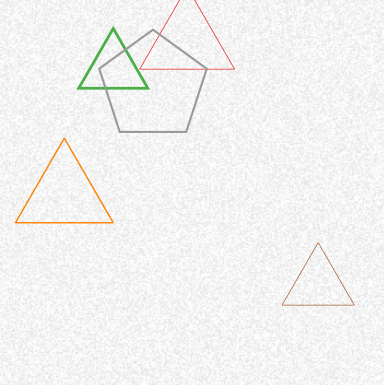[{"shape": "triangle", "thickness": 0.5, "radius": 0.71, "center": [0.486, 0.892]}, {"shape": "triangle", "thickness": 2, "radius": 0.52, "center": [0.294, 0.823]}, {"shape": "triangle", "thickness": 1, "radius": 0.73, "center": [0.167, 0.495]}, {"shape": "triangle", "thickness": 0.5, "radius": 0.54, "center": [0.826, 0.262]}, {"shape": "pentagon", "thickness": 1.5, "radius": 0.73, "center": [0.397, 0.776]}]